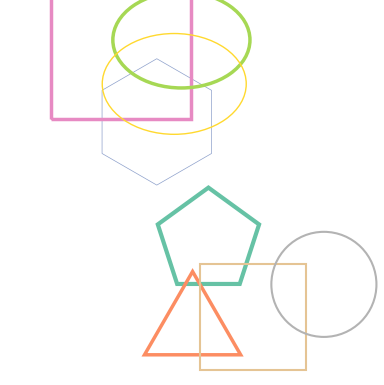[{"shape": "pentagon", "thickness": 3, "radius": 0.69, "center": [0.541, 0.374]}, {"shape": "triangle", "thickness": 2.5, "radius": 0.72, "center": [0.5, 0.151]}, {"shape": "hexagon", "thickness": 0.5, "radius": 0.82, "center": [0.407, 0.683]}, {"shape": "square", "thickness": 2.5, "radius": 0.91, "center": [0.314, 0.873]}, {"shape": "oval", "thickness": 2.5, "radius": 0.89, "center": [0.471, 0.896]}, {"shape": "oval", "thickness": 1, "radius": 0.93, "center": [0.453, 0.782]}, {"shape": "square", "thickness": 1.5, "radius": 0.69, "center": [0.656, 0.176]}, {"shape": "circle", "thickness": 1.5, "radius": 0.68, "center": [0.841, 0.261]}]